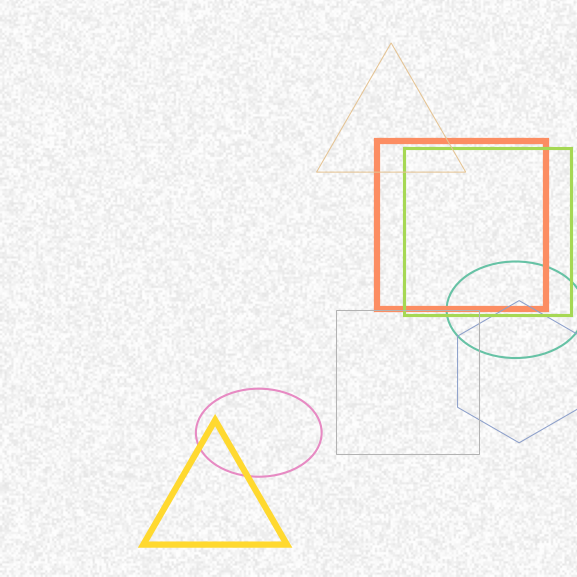[{"shape": "oval", "thickness": 1, "radius": 0.6, "center": [0.893, 0.463]}, {"shape": "square", "thickness": 3, "radius": 0.73, "center": [0.799, 0.609]}, {"shape": "hexagon", "thickness": 0.5, "radius": 0.62, "center": [0.899, 0.355]}, {"shape": "oval", "thickness": 1, "radius": 0.54, "center": [0.448, 0.25]}, {"shape": "square", "thickness": 1.5, "radius": 0.72, "center": [0.845, 0.599]}, {"shape": "triangle", "thickness": 3, "radius": 0.72, "center": [0.373, 0.128]}, {"shape": "triangle", "thickness": 0.5, "radius": 0.75, "center": [0.677, 0.776]}, {"shape": "square", "thickness": 0.5, "radius": 0.62, "center": [0.706, 0.337]}]